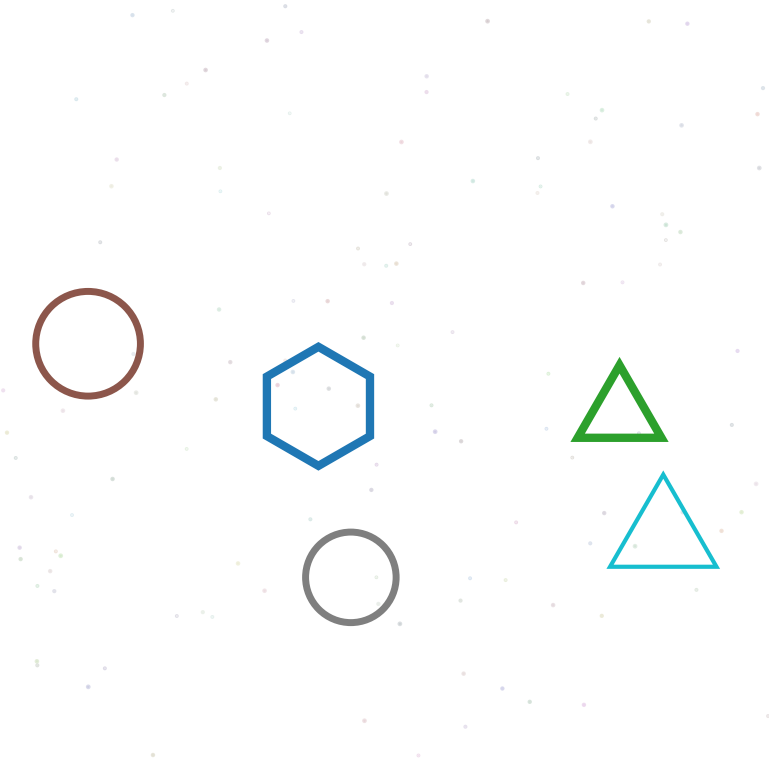[{"shape": "hexagon", "thickness": 3, "radius": 0.39, "center": [0.414, 0.472]}, {"shape": "triangle", "thickness": 3, "radius": 0.31, "center": [0.805, 0.463]}, {"shape": "circle", "thickness": 2.5, "radius": 0.34, "center": [0.114, 0.554]}, {"shape": "circle", "thickness": 2.5, "radius": 0.29, "center": [0.456, 0.25]}, {"shape": "triangle", "thickness": 1.5, "radius": 0.4, "center": [0.861, 0.304]}]